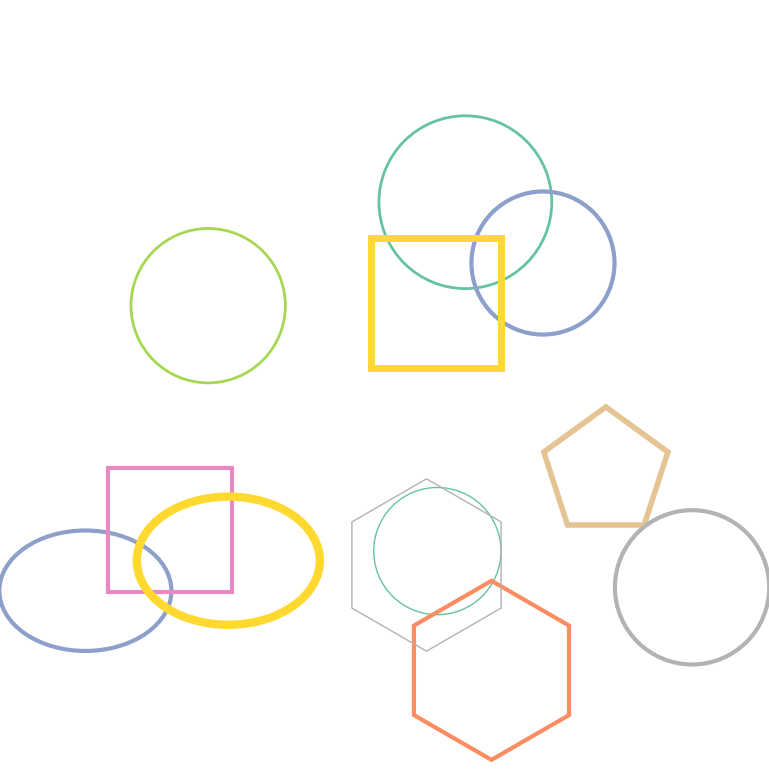[{"shape": "circle", "thickness": 0.5, "radius": 0.41, "center": [0.568, 0.284]}, {"shape": "circle", "thickness": 1, "radius": 0.56, "center": [0.604, 0.737]}, {"shape": "hexagon", "thickness": 1.5, "radius": 0.58, "center": [0.638, 0.129]}, {"shape": "circle", "thickness": 1.5, "radius": 0.46, "center": [0.705, 0.658]}, {"shape": "oval", "thickness": 1.5, "radius": 0.56, "center": [0.111, 0.233]}, {"shape": "square", "thickness": 1.5, "radius": 0.4, "center": [0.221, 0.311]}, {"shape": "circle", "thickness": 1, "radius": 0.5, "center": [0.27, 0.603]}, {"shape": "square", "thickness": 2.5, "radius": 0.42, "center": [0.566, 0.607]}, {"shape": "oval", "thickness": 3, "radius": 0.59, "center": [0.297, 0.272]}, {"shape": "pentagon", "thickness": 2, "radius": 0.42, "center": [0.787, 0.387]}, {"shape": "hexagon", "thickness": 0.5, "radius": 0.56, "center": [0.554, 0.266]}, {"shape": "circle", "thickness": 1.5, "radius": 0.5, "center": [0.899, 0.237]}]